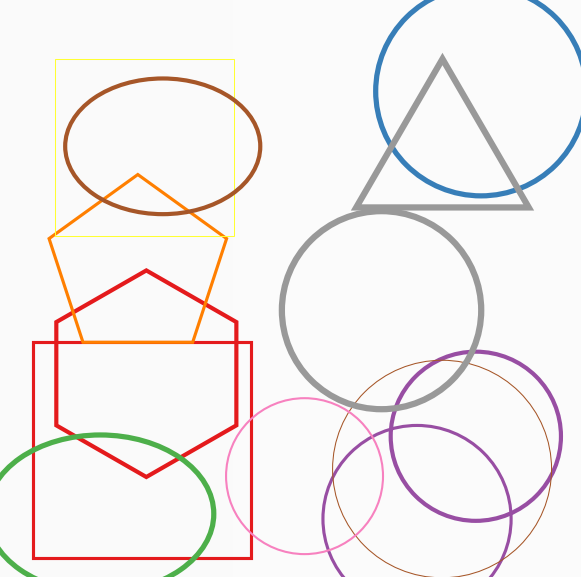[{"shape": "square", "thickness": 1.5, "radius": 0.94, "center": [0.244, 0.221]}, {"shape": "hexagon", "thickness": 2, "radius": 0.89, "center": [0.252, 0.352]}, {"shape": "circle", "thickness": 2.5, "radius": 0.91, "center": [0.828, 0.841]}, {"shape": "oval", "thickness": 2.5, "radius": 0.98, "center": [0.173, 0.109]}, {"shape": "circle", "thickness": 1.5, "radius": 0.81, "center": [0.717, 0.101]}, {"shape": "circle", "thickness": 2, "radius": 0.73, "center": [0.819, 0.244]}, {"shape": "pentagon", "thickness": 1.5, "radius": 0.8, "center": [0.237, 0.536]}, {"shape": "square", "thickness": 0.5, "radius": 0.77, "center": [0.248, 0.743]}, {"shape": "oval", "thickness": 2, "radius": 0.84, "center": [0.28, 0.746]}, {"shape": "circle", "thickness": 0.5, "radius": 0.94, "center": [0.761, 0.187]}, {"shape": "circle", "thickness": 1, "radius": 0.68, "center": [0.524, 0.175]}, {"shape": "circle", "thickness": 3, "radius": 0.86, "center": [0.656, 0.462]}, {"shape": "triangle", "thickness": 3, "radius": 0.86, "center": [0.761, 0.726]}]